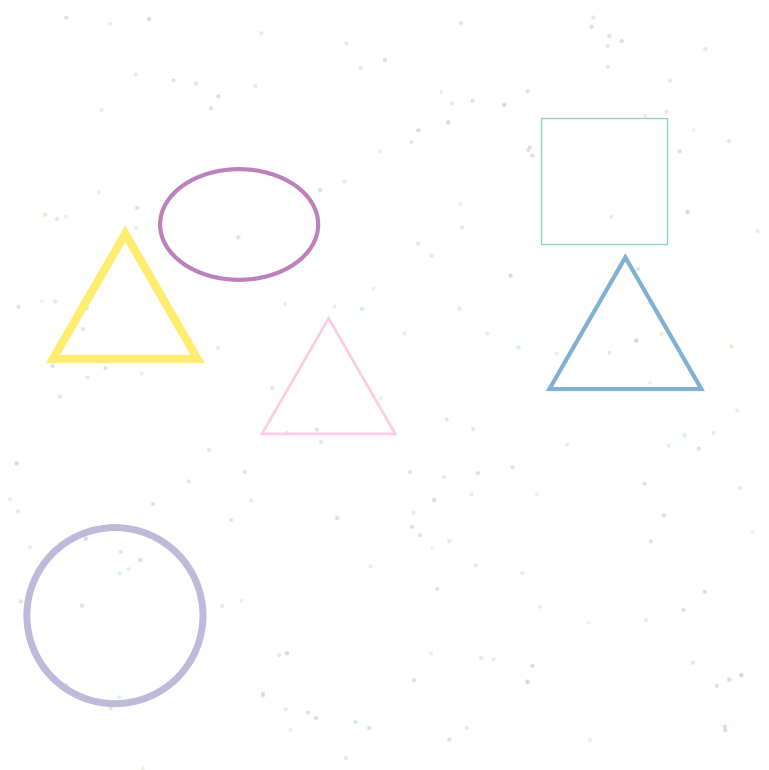[{"shape": "square", "thickness": 0.5, "radius": 0.41, "center": [0.784, 0.765]}, {"shape": "circle", "thickness": 2.5, "radius": 0.57, "center": [0.149, 0.2]}, {"shape": "triangle", "thickness": 1.5, "radius": 0.57, "center": [0.812, 0.552]}, {"shape": "triangle", "thickness": 1, "radius": 0.5, "center": [0.427, 0.487]}, {"shape": "oval", "thickness": 1.5, "radius": 0.51, "center": [0.311, 0.708]}, {"shape": "triangle", "thickness": 3, "radius": 0.54, "center": [0.163, 0.588]}]